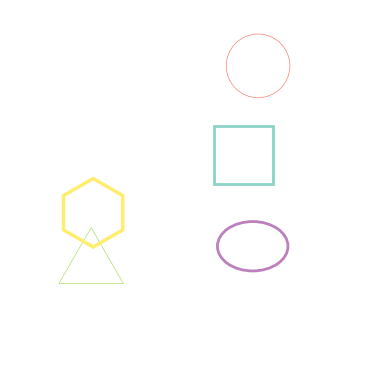[{"shape": "square", "thickness": 2, "radius": 0.38, "center": [0.633, 0.597]}, {"shape": "circle", "thickness": 0.5, "radius": 0.41, "center": [0.67, 0.829]}, {"shape": "triangle", "thickness": 0.5, "radius": 0.48, "center": [0.237, 0.312]}, {"shape": "oval", "thickness": 2, "radius": 0.46, "center": [0.656, 0.36]}, {"shape": "hexagon", "thickness": 2.5, "radius": 0.44, "center": [0.242, 0.447]}]